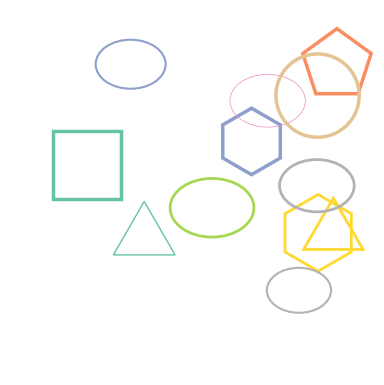[{"shape": "square", "thickness": 2.5, "radius": 0.44, "center": [0.226, 0.571]}, {"shape": "triangle", "thickness": 1, "radius": 0.46, "center": [0.375, 0.384]}, {"shape": "pentagon", "thickness": 2.5, "radius": 0.47, "center": [0.875, 0.832]}, {"shape": "hexagon", "thickness": 2.5, "radius": 0.43, "center": [0.653, 0.633]}, {"shape": "oval", "thickness": 1.5, "radius": 0.45, "center": [0.339, 0.833]}, {"shape": "oval", "thickness": 0.5, "radius": 0.49, "center": [0.695, 0.738]}, {"shape": "oval", "thickness": 2, "radius": 0.54, "center": [0.551, 0.46]}, {"shape": "triangle", "thickness": 2, "radius": 0.45, "center": [0.866, 0.397]}, {"shape": "hexagon", "thickness": 2, "radius": 0.5, "center": [0.826, 0.395]}, {"shape": "circle", "thickness": 2.5, "radius": 0.54, "center": [0.825, 0.752]}, {"shape": "oval", "thickness": 2, "radius": 0.48, "center": [0.823, 0.518]}, {"shape": "oval", "thickness": 1.5, "radius": 0.42, "center": [0.777, 0.246]}]